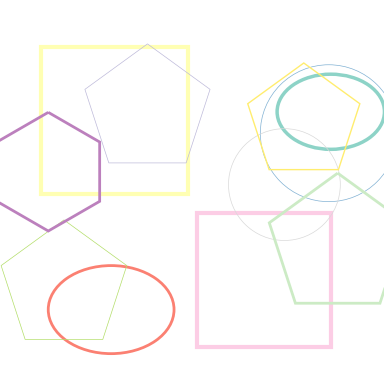[{"shape": "oval", "thickness": 2.5, "radius": 0.7, "center": [0.859, 0.71]}, {"shape": "square", "thickness": 3, "radius": 0.95, "center": [0.297, 0.686]}, {"shape": "pentagon", "thickness": 0.5, "radius": 0.85, "center": [0.383, 0.715]}, {"shape": "oval", "thickness": 2, "radius": 0.82, "center": [0.289, 0.196]}, {"shape": "circle", "thickness": 0.5, "radius": 0.89, "center": [0.854, 0.654]}, {"shape": "pentagon", "thickness": 0.5, "radius": 0.86, "center": [0.166, 0.257]}, {"shape": "square", "thickness": 3, "radius": 0.87, "center": [0.685, 0.273]}, {"shape": "circle", "thickness": 0.5, "radius": 0.73, "center": [0.739, 0.521]}, {"shape": "hexagon", "thickness": 2, "radius": 0.77, "center": [0.125, 0.554]}, {"shape": "pentagon", "thickness": 2, "radius": 0.93, "center": [0.877, 0.364]}, {"shape": "pentagon", "thickness": 1, "radius": 0.77, "center": [0.789, 0.683]}]